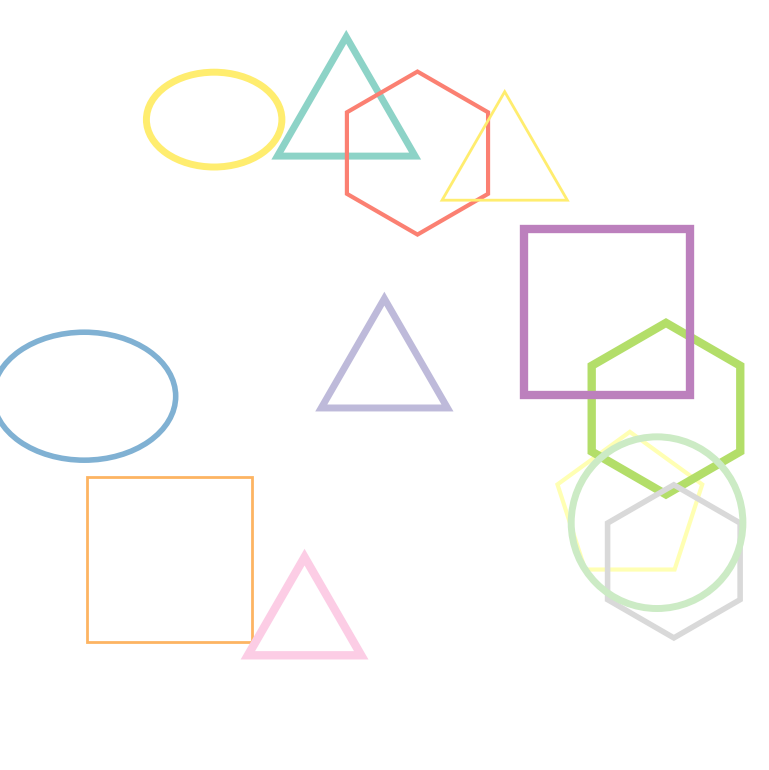[{"shape": "triangle", "thickness": 2.5, "radius": 0.52, "center": [0.45, 0.849]}, {"shape": "pentagon", "thickness": 1.5, "radius": 0.49, "center": [0.818, 0.34]}, {"shape": "triangle", "thickness": 2.5, "radius": 0.47, "center": [0.499, 0.517]}, {"shape": "hexagon", "thickness": 1.5, "radius": 0.53, "center": [0.542, 0.801]}, {"shape": "oval", "thickness": 2, "radius": 0.59, "center": [0.109, 0.485]}, {"shape": "square", "thickness": 1, "radius": 0.54, "center": [0.22, 0.273]}, {"shape": "hexagon", "thickness": 3, "radius": 0.56, "center": [0.865, 0.469]}, {"shape": "triangle", "thickness": 3, "radius": 0.43, "center": [0.396, 0.191]}, {"shape": "hexagon", "thickness": 2, "radius": 0.5, "center": [0.875, 0.271]}, {"shape": "square", "thickness": 3, "radius": 0.54, "center": [0.788, 0.595]}, {"shape": "circle", "thickness": 2.5, "radius": 0.56, "center": [0.853, 0.321]}, {"shape": "oval", "thickness": 2.5, "radius": 0.44, "center": [0.278, 0.845]}, {"shape": "triangle", "thickness": 1, "radius": 0.47, "center": [0.655, 0.787]}]